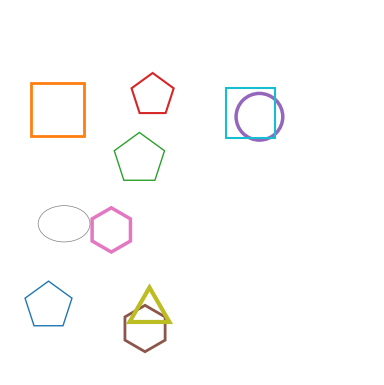[{"shape": "pentagon", "thickness": 1, "radius": 0.32, "center": [0.126, 0.206]}, {"shape": "square", "thickness": 2, "radius": 0.35, "center": [0.15, 0.716]}, {"shape": "pentagon", "thickness": 1, "radius": 0.34, "center": [0.362, 0.587]}, {"shape": "pentagon", "thickness": 1.5, "radius": 0.29, "center": [0.396, 0.753]}, {"shape": "circle", "thickness": 2.5, "radius": 0.3, "center": [0.674, 0.697]}, {"shape": "hexagon", "thickness": 2, "radius": 0.3, "center": [0.377, 0.147]}, {"shape": "hexagon", "thickness": 2.5, "radius": 0.29, "center": [0.289, 0.403]}, {"shape": "oval", "thickness": 0.5, "radius": 0.34, "center": [0.166, 0.419]}, {"shape": "triangle", "thickness": 3, "radius": 0.3, "center": [0.388, 0.194]}, {"shape": "square", "thickness": 1.5, "radius": 0.32, "center": [0.651, 0.706]}]